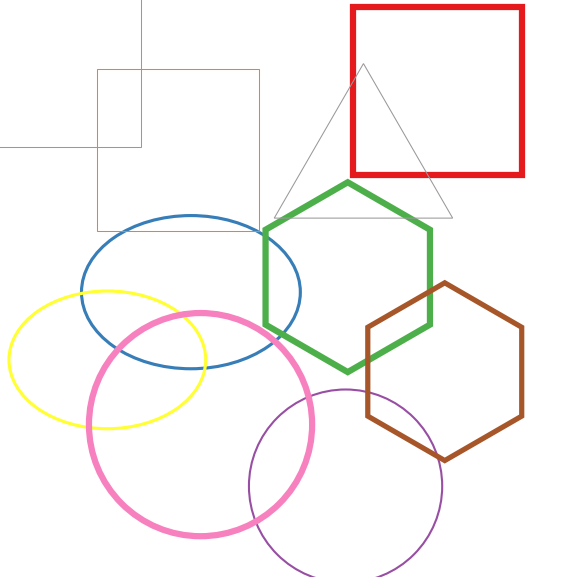[{"shape": "square", "thickness": 3, "radius": 0.73, "center": [0.757, 0.841]}, {"shape": "oval", "thickness": 1.5, "radius": 0.95, "center": [0.331, 0.493]}, {"shape": "hexagon", "thickness": 3, "radius": 0.82, "center": [0.602, 0.519]}, {"shape": "circle", "thickness": 1, "radius": 0.84, "center": [0.598, 0.157]}, {"shape": "square", "thickness": 0.5, "radius": 0.7, "center": [0.309, 0.739]}, {"shape": "oval", "thickness": 1.5, "radius": 0.85, "center": [0.186, 0.376]}, {"shape": "hexagon", "thickness": 2.5, "radius": 0.77, "center": [0.77, 0.356]}, {"shape": "circle", "thickness": 3, "radius": 0.97, "center": [0.347, 0.264]}, {"shape": "triangle", "thickness": 0.5, "radius": 0.89, "center": [0.629, 0.711]}, {"shape": "square", "thickness": 0.5, "radius": 0.7, "center": [0.104, 0.886]}]